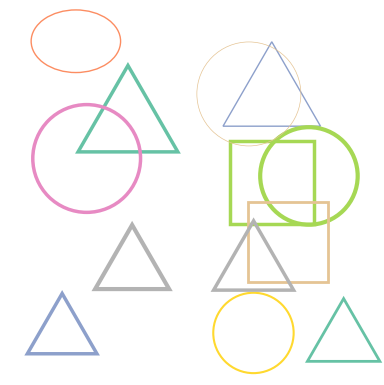[{"shape": "triangle", "thickness": 2, "radius": 0.54, "center": [0.893, 0.116]}, {"shape": "triangle", "thickness": 2.5, "radius": 0.75, "center": [0.332, 0.68]}, {"shape": "oval", "thickness": 1, "radius": 0.58, "center": [0.197, 0.893]}, {"shape": "triangle", "thickness": 2.5, "radius": 0.52, "center": [0.161, 0.133]}, {"shape": "triangle", "thickness": 1, "radius": 0.73, "center": [0.706, 0.745]}, {"shape": "circle", "thickness": 2.5, "radius": 0.7, "center": [0.225, 0.588]}, {"shape": "square", "thickness": 2.5, "radius": 0.54, "center": [0.707, 0.526]}, {"shape": "circle", "thickness": 3, "radius": 0.63, "center": [0.802, 0.543]}, {"shape": "circle", "thickness": 1.5, "radius": 0.52, "center": [0.658, 0.135]}, {"shape": "circle", "thickness": 0.5, "radius": 0.68, "center": [0.646, 0.756]}, {"shape": "square", "thickness": 2, "radius": 0.52, "center": [0.748, 0.37]}, {"shape": "triangle", "thickness": 2.5, "radius": 0.6, "center": [0.659, 0.306]}, {"shape": "triangle", "thickness": 3, "radius": 0.55, "center": [0.343, 0.305]}]